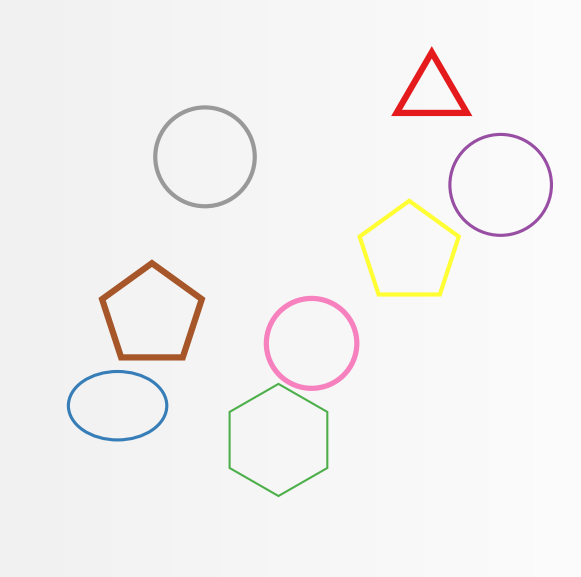[{"shape": "triangle", "thickness": 3, "radius": 0.35, "center": [0.743, 0.839]}, {"shape": "oval", "thickness": 1.5, "radius": 0.42, "center": [0.202, 0.297]}, {"shape": "hexagon", "thickness": 1, "radius": 0.49, "center": [0.479, 0.237]}, {"shape": "circle", "thickness": 1.5, "radius": 0.44, "center": [0.861, 0.679]}, {"shape": "pentagon", "thickness": 2, "radius": 0.45, "center": [0.704, 0.562]}, {"shape": "pentagon", "thickness": 3, "radius": 0.45, "center": [0.261, 0.453]}, {"shape": "circle", "thickness": 2.5, "radius": 0.39, "center": [0.536, 0.405]}, {"shape": "circle", "thickness": 2, "radius": 0.43, "center": [0.353, 0.728]}]